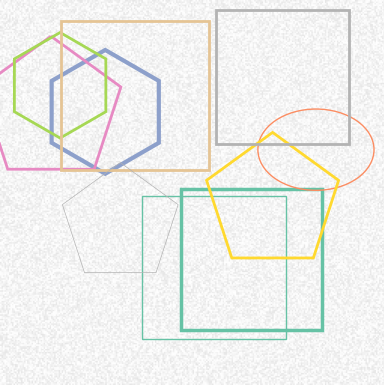[{"shape": "square", "thickness": 1, "radius": 0.93, "center": [0.555, 0.305]}, {"shape": "square", "thickness": 2.5, "radius": 0.91, "center": [0.653, 0.326]}, {"shape": "oval", "thickness": 1, "radius": 0.75, "center": [0.821, 0.611]}, {"shape": "hexagon", "thickness": 3, "radius": 0.8, "center": [0.273, 0.709]}, {"shape": "pentagon", "thickness": 2, "radius": 0.95, "center": [0.132, 0.715]}, {"shape": "hexagon", "thickness": 2, "radius": 0.69, "center": [0.156, 0.778]}, {"shape": "pentagon", "thickness": 2, "radius": 0.9, "center": [0.708, 0.476]}, {"shape": "square", "thickness": 2, "radius": 0.97, "center": [0.351, 0.751]}, {"shape": "pentagon", "thickness": 0.5, "radius": 0.79, "center": [0.312, 0.42]}, {"shape": "square", "thickness": 2, "radius": 0.87, "center": [0.734, 0.8]}]